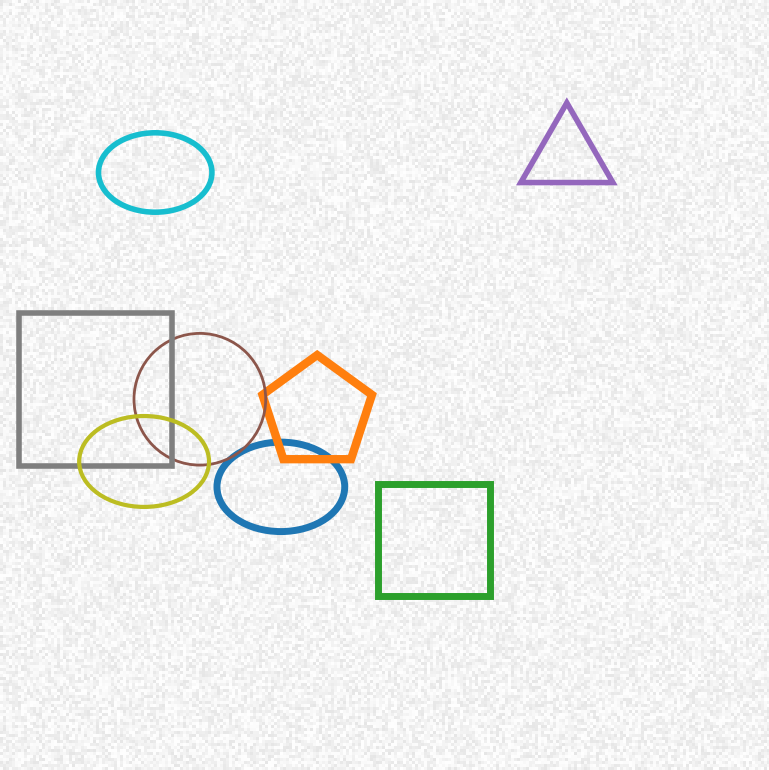[{"shape": "oval", "thickness": 2.5, "radius": 0.41, "center": [0.365, 0.368]}, {"shape": "pentagon", "thickness": 3, "radius": 0.37, "center": [0.412, 0.464]}, {"shape": "square", "thickness": 2.5, "radius": 0.36, "center": [0.564, 0.298]}, {"shape": "triangle", "thickness": 2, "radius": 0.35, "center": [0.736, 0.797]}, {"shape": "circle", "thickness": 1, "radius": 0.43, "center": [0.26, 0.481]}, {"shape": "square", "thickness": 2, "radius": 0.5, "center": [0.124, 0.494]}, {"shape": "oval", "thickness": 1.5, "radius": 0.42, "center": [0.187, 0.401]}, {"shape": "oval", "thickness": 2, "radius": 0.37, "center": [0.202, 0.776]}]